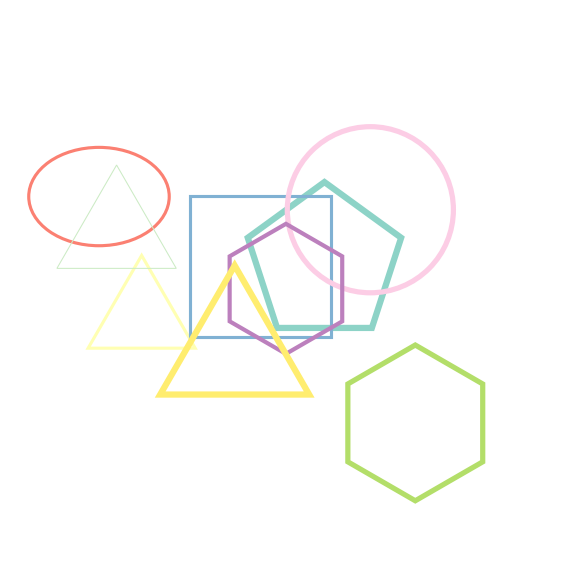[{"shape": "pentagon", "thickness": 3, "radius": 0.7, "center": [0.562, 0.544]}, {"shape": "triangle", "thickness": 1.5, "radius": 0.54, "center": [0.245, 0.45]}, {"shape": "oval", "thickness": 1.5, "radius": 0.61, "center": [0.171, 0.659]}, {"shape": "square", "thickness": 1.5, "radius": 0.61, "center": [0.451, 0.537]}, {"shape": "hexagon", "thickness": 2.5, "radius": 0.67, "center": [0.719, 0.267]}, {"shape": "circle", "thickness": 2.5, "radius": 0.72, "center": [0.641, 0.636]}, {"shape": "hexagon", "thickness": 2, "radius": 0.56, "center": [0.495, 0.499]}, {"shape": "triangle", "thickness": 0.5, "radius": 0.6, "center": [0.202, 0.594]}, {"shape": "triangle", "thickness": 3, "radius": 0.74, "center": [0.406, 0.39]}]